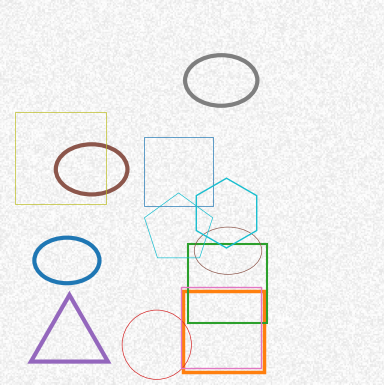[{"shape": "square", "thickness": 0.5, "radius": 0.44, "center": [0.464, 0.554]}, {"shape": "oval", "thickness": 3, "radius": 0.42, "center": [0.174, 0.324]}, {"shape": "square", "thickness": 2.5, "radius": 0.53, "center": [0.58, 0.139]}, {"shape": "square", "thickness": 1.5, "radius": 0.51, "center": [0.59, 0.264]}, {"shape": "circle", "thickness": 0.5, "radius": 0.45, "center": [0.407, 0.105]}, {"shape": "triangle", "thickness": 3, "radius": 0.58, "center": [0.18, 0.119]}, {"shape": "oval", "thickness": 3, "radius": 0.47, "center": [0.238, 0.56]}, {"shape": "oval", "thickness": 0.5, "radius": 0.44, "center": [0.592, 0.349]}, {"shape": "square", "thickness": 1, "radius": 0.53, "center": [0.574, 0.149]}, {"shape": "oval", "thickness": 3, "radius": 0.47, "center": [0.575, 0.791]}, {"shape": "square", "thickness": 0.5, "radius": 0.59, "center": [0.157, 0.59]}, {"shape": "hexagon", "thickness": 1, "radius": 0.45, "center": [0.588, 0.446]}, {"shape": "pentagon", "thickness": 0.5, "radius": 0.47, "center": [0.464, 0.406]}]